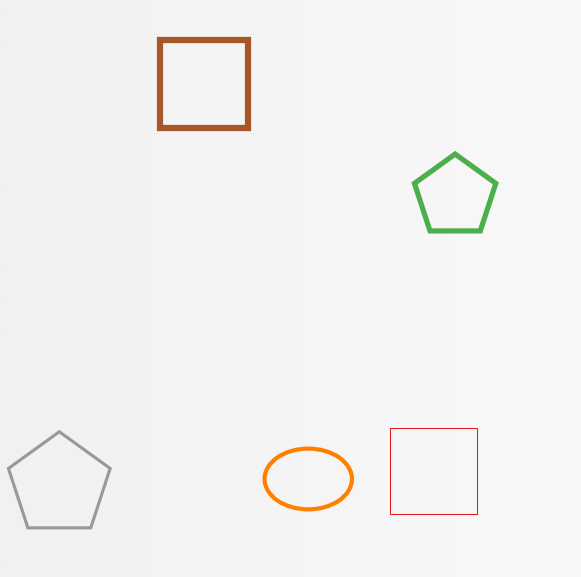[{"shape": "square", "thickness": 0.5, "radius": 0.38, "center": [0.745, 0.183]}, {"shape": "pentagon", "thickness": 2.5, "radius": 0.37, "center": [0.783, 0.659]}, {"shape": "oval", "thickness": 2, "radius": 0.38, "center": [0.53, 0.17]}, {"shape": "square", "thickness": 3, "radius": 0.38, "center": [0.351, 0.854]}, {"shape": "pentagon", "thickness": 1.5, "radius": 0.46, "center": [0.102, 0.16]}]